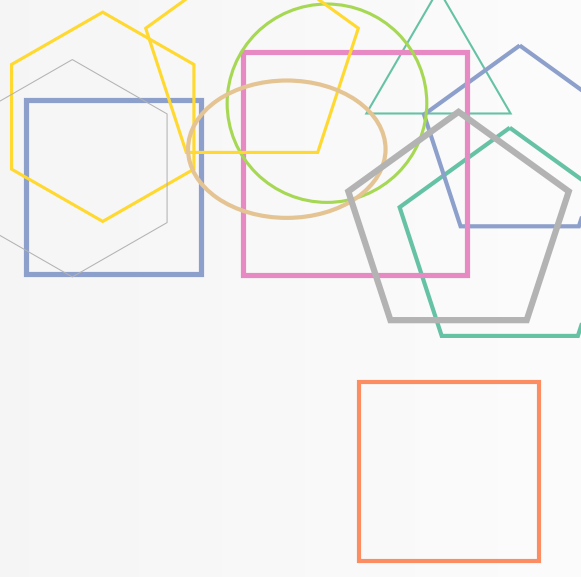[{"shape": "pentagon", "thickness": 2, "radius": 1.0, "center": [0.877, 0.579]}, {"shape": "triangle", "thickness": 1, "radius": 0.72, "center": [0.754, 0.874]}, {"shape": "square", "thickness": 2, "radius": 0.77, "center": [0.773, 0.183]}, {"shape": "square", "thickness": 2.5, "radius": 0.75, "center": [0.195, 0.675]}, {"shape": "pentagon", "thickness": 2, "radius": 0.87, "center": [0.894, 0.747]}, {"shape": "square", "thickness": 2.5, "radius": 0.97, "center": [0.61, 0.716]}, {"shape": "circle", "thickness": 1.5, "radius": 0.86, "center": [0.563, 0.82]}, {"shape": "hexagon", "thickness": 1.5, "radius": 0.91, "center": [0.177, 0.797]}, {"shape": "pentagon", "thickness": 1.5, "radius": 0.96, "center": [0.434, 0.891]}, {"shape": "oval", "thickness": 2, "radius": 0.85, "center": [0.493, 0.741]}, {"shape": "pentagon", "thickness": 3, "radius": 1.0, "center": [0.789, 0.606]}, {"shape": "hexagon", "thickness": 0.5, "radius": 0.94, "center": [0.124, 0.708]}]